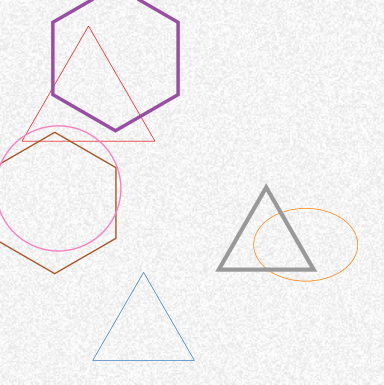[{"shape": "triangle", "thickness": 0.5, "radius": 1.0, "center": [0.23, 0.733]}, {"shape": "triangle", "thickness": 0.5, "radius": 0.76, "center": [0.373, 0.14]}, {"shape": "hexagon", "thickness": 2.5, "radius": 0.94, "center": [0.3, 0.848]}, {"shape": "oval", "thickness": 0.5, "radius": 0.68, "center": [0.794, 0.364]}, {"shape": "hexagon", "thickness": 1, "radius": 0.92, "center": [0.142, 0.473]}, {"shape": "circle", "thickness": 1, "radius": 0.81, "center": [0.151, 0.511]}, {"shape": "triangle", "thickness": 3, "radius": 0.71, "center": [0.691, 0.371]}]